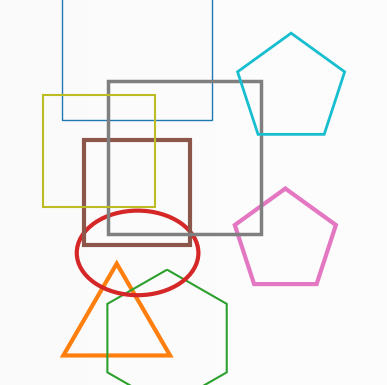[{"shape": "square", "thickness": 1, "radius": 0.97, "center": [0.353, 0.881]}, {"shape": "triangle", "thickness": 3, "radius": 0.8, "center": [0.301, 0.156]}, {"shape": "hexagon", "thickness": 1.5, "radius": 0.89, "center": [0.431, 0.122]}, {"shape": "oval", "thickness": 3, "radius": 0.78, "center": [0.355, 0.343]}, {"shape": "square", "thickness": 3, "radius": 0.68, "center": [0.353, 0.501]}, {"shape": "pentagon", "thickness": 3, "radius": 0.69, "center": [0.736, 0.373]}, {"shape": "square", "thickness": 2.5, "radius": 0.99, "center": [0.476, 0.591]}, {"shape": "square", "thickness": 1.5, "radius": 0.72, "center": [0.257, 0.608]}, {"shape": "pentagon", "thickness": 2, "radius": 0.73, "center": [0.751, 0.769]}]